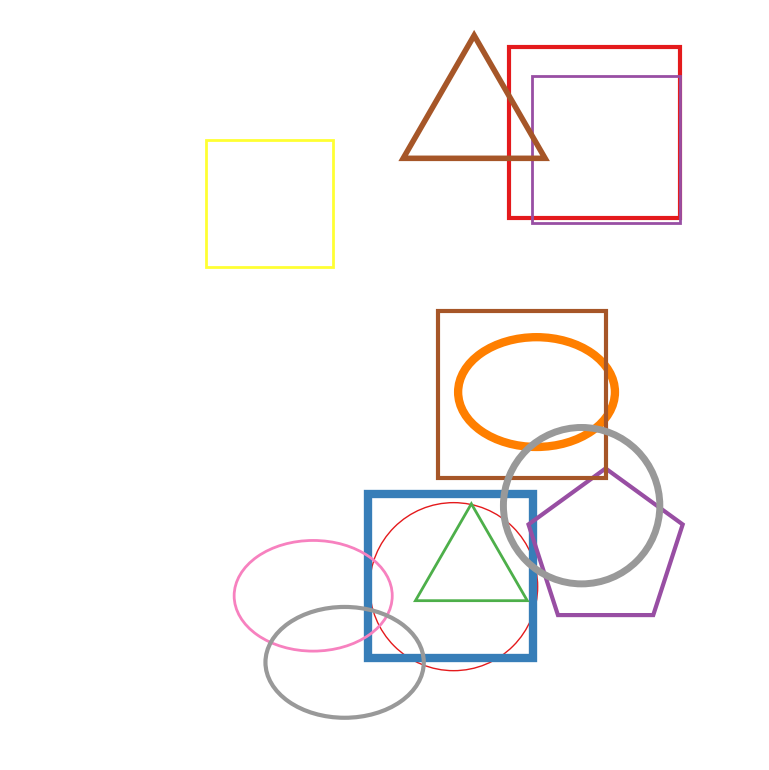[{"shape": "circle", "thickness": 0.5, "radius": 0.55, "center": [0.589, 0.238]}, {"shape": "square", "thickness": 1.5, "radius": 0.55, "center": [0.772, 0.828]}, {"shape": "square", "thickness": 3, "radius": 0.53, "center": [0.585, 0.252]}, {"shape": "triangle", "thickness": 1, "radius": 0.42, "center": [0.612, 0.262]}, {"shape": "pentagon", "thickness": 1.5, "radius": 0.53, "center": [0.786, 0.286]}, {"shape": "square", "thickness": 1, "radius": 0.48, "center": [0.787, 0.806]}, {"shape": "oval", "thickness": 3, "radius": 0.51, "center": [0.697, 0.491]}, {"shape": "square", "thickness": 1, "radius": 0.41, "center": [0.35, 0.736]}, {"shape": "triangle", "thickness": 2, "radius": 0.53, "center": [0.616, 0.848]}, {"shape": "square", "thickness": 1.5, "radius": 0.54, "center": [0.678, 0.488]}, {"shape": "oval", "thickness": 1, "radius": 0.51, "center": [0.407, 0.226]}, {"shape": "oval", "thickness": 1.5, "radius": 0.51, "center": [0.448, 0.14]}, {"shape": "circle", "thickness": 2.5, "radius": 0.51, "center": [0.755, 0.343]}]